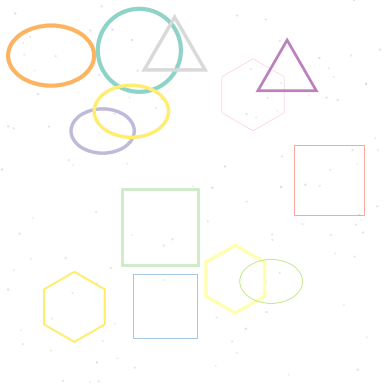[{"shape": "circle", "thickness": 3, "radius": 0.54, "center": [0.362, 0.869]}, {"shape": "hexagon", "thickness": 2.5, "radius": 0.44, "center": [0.611, 0.275]}, {"shape": "oval", "thickness": 2.5, "radius": 0.41, "center": [0.267, 0.66]}, {"shape": "square", "thickness": 0.5, "radius": 0.45, "center": [0.855, 0.533]}, {"shape": "square", "thickness": 0.5, "radius": 0.41, "center": [0.428, 0.206]}, {"shape": "oval", "thickness": 3, "radius": 0.56, "center": [0.133, 0.856]}, {"shape": "oval", "thickness": 0.5, "radius": 0.41, "center": [0.704, 0.269]}, {"shape": "hexagon", "thickness": 0.5, "radius": 0.47, "center": [0.657, 0.754]}, {"shape": "triangle", "thickness": 2.5, "radius": 0.46, "center": [0.454, 0.864]}, {"shape": "triangle", "thickness": 2, "radius": 0.44, "center": [0.746, 0.808]}, {"shape": "square", "thickness": 2, "radius": 0.49, "center": [0.415, 0.411]}, {"shape": "oval", "thickness": 2.5, "radius": 0.48, "center": [0.341, 0.711]}, {"shape": "hexagon", "thickness": 1.5, "radius": 0.46, "center": [0.193, 0.203]}]